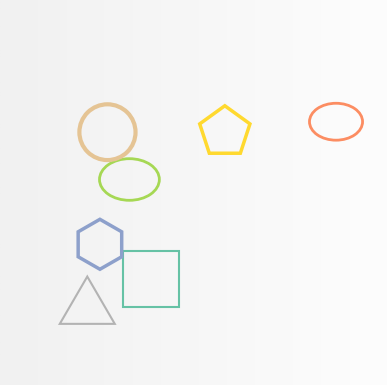[{"shape": "square", "thickness": 1.5, "radius": 0.36, "center": [0.39, 0.276]}, {"shape": "oval", "thickness": 2, "radius": 0.34, "center": [0.867, 0.684]}, {"shape": "hexagon", "thickness": 2.5, "radius": 0.32, "center": [0.258, 0.365]}, {"shape": "oval", "thickness": 2, "radius": 0.39, "center": [0.334, 0.534]}, {"shape": "pentagon", "thickness": 2.5, "radius": 0.34, "center": [0.58, 0.657]}, {"shape": "circle", "thickness": 3, "radius": 0.36, "center": [0.277, 0.657]}, {"shape": "triangle", "thickness": 1.5, "radius": 0.41, "center": [0.225, 0.2]}]